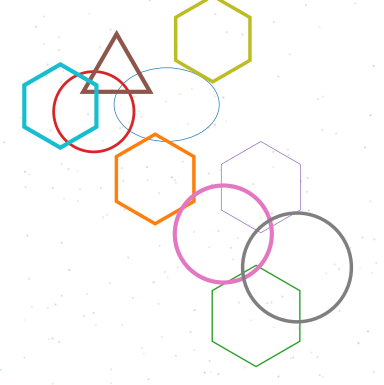[{"shape": "oval", "thickness": 0.5, "radius": 0.68, "center": [0.433, 0.728]}, {"shape": "hexagon", "thickness": 2.5, "radius": 0.58, "center": [0.403, 0.535]}, {"shape": "hexagon", "thickness": 1, "radius": 0.66, "center": [0.665, 0.179]}, {"shape": "circle", "thickness": 2, "radius": 0.52, "center": [0.244, 0.71]}, {"shape": "hexagon", "thickness": 0.5, "radius": 0.59, "center": [0.677, 0.514]}, {"shape": "triangle", "thickness": 3, "radius": 0.5, "center": [0.303, 0.812]}, {"shape": "circle", "thickness": 3, "radius": 0.63, "center": [0.58, 0.392]}, {"shape": "circle", "thickness": 2.5, "radius": 0.71, "center": [0.771, 0.305]}, {"shape": "hexagon", "thickness": 2.5, "radius": 0.56, "center": [0.553, 0.899]}, {"shape": "hexagon", "thickness": 3, "radius": 0.54, "center": [0.157, 0.725]}]